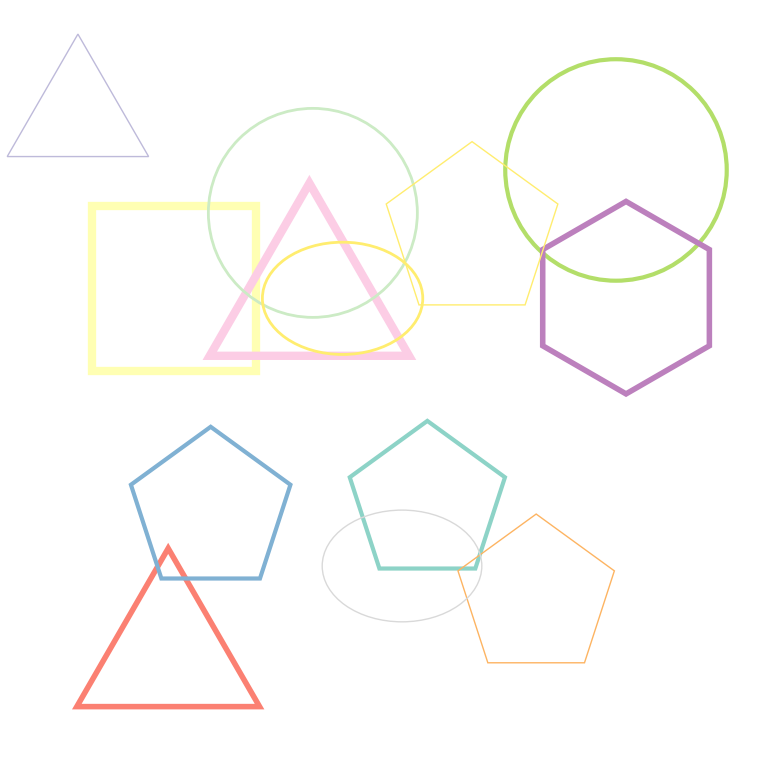[{"shape": "pentagon", "thickness": 1.5, "radius": 0.53, "center": [0.555, 0.347]}, {"shape": "square", "thickness": 3, "radius": 0.53, "center": [0.226, 0.625]}, {"shape": "triangle", "thickness": 0.5, "radius": 0.53, "center": [0.101, 0.85]}, {"shape": "triangle", "thickness": 2, "radius": 0.69, "center": [0.218, 0.151]}, {"shape": "pentagon", "thickness": 1.5, "radius": 0.54, "center": [0.274, 0.337]}, {"shape": "pentagon", "thickness": 0.5, "radius": 0.53, "center": [0.696, 0.226]}, {"shape": "circle", "thickness": 1.5, "radius": 0.72, "center": [0.8, 0.779]}, {"shape": "triangle", "thickness": 3, "radius": 0.75, "center": [0.402, 0.613]}, {"shape": "oval", "thickness": 0.5, "radius": 0.52, "center": [0.522, 0.265]}, {"shape": "hexagon", "thickness": 2, "radius": 0.62, "center": [0.813, 0.613]}, {"shape": "circle", "thickness": 1, "radius": 0.68, "center": [0.406, 0.724]}, {"shape": "pentagon", "thickness": 0.5, "radius": 0.59, "center": [0.613, 0.699]}, {"shape": "oval", "thickness": 1, "radius": 0.52, "center": [0.445, 0.613]}]